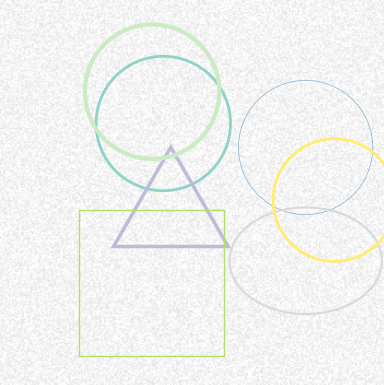[{"shape": "circle", "thickness": 2, "radius": 0.87, "center": [0.424, 0.679]}, {"shape": "triangle", "thickness": 2.5, "radius": 0.86, "center": [0.444, 0.446]}, {"shape": "circle", "thickness": 0.5, "radius": 0.87, "center": [0.794, 0.617]}, {"shape": "square", "thickness": 1, "radius": 0.94, "center": [0.394, 0.265]}, {"shape": "oval", "thickness": 1.5, "radius": 0.99, "center": [0.794, 0.323]}, {"shape": "circle", "thickness": 3, "radius": 0.87, "center": [0.395, 0.762]}, {"shape": "circle", "thickness": 2, "radius": 0.8, "center": [0.869, 0.48]}]